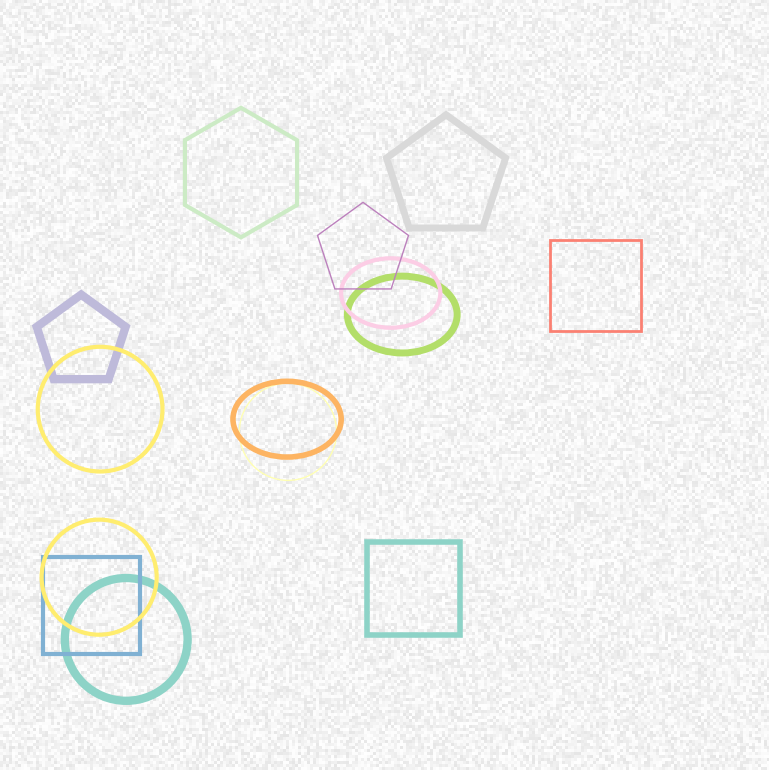[{"shape": "circle", "thickness": 3, "radius": 0.4, "center": [0.164, 0.17]}, {"shape": "square", "thickness": 2, "radius": 0.3, "center": [0.537, 0.236]}, {"shape": "circle", "thickness": 0.5, "radius": 0.32, "center": [0.374, 0.439]}, {"shape": "pentagon", "thickness": 3, "radius": 0.3, "center": [0.105, 0.557]}, {"shape": "square", "thickness": 1, "radius": 0.3, "center": [0.773, 0.629]}, {"shape": "square", "thickness": 1.5, "radius": 0.31, "center": [0.119, 0.214]}, {"shape": "oval", "thickness": 2, "radius": 0.35, "center": [0.373, 0.456]}, {"shape": "oval", "thickness": 2.5, "radius": 0.36, "center": [0.522, 0.591]}, {"shape": "oval", "thickness": 1.5, "radius": 0.32, "center": [0.507, 0.619]}, {"shape": "pentagon", "thickness": 2.5, "radius": 0.41, "center": [0.579, 0.77]}, {"shape": "pentagon", "thickness": 0.5, "radius": 0.31, "center": [0.471, 0.675]}, {"shape": "hexagon", "thickness": 1.5, "radius": 0.42, "center": [0.313, 0.776]}, {"shape": "circle", "thickness": 1.5, "radius": 0.37, "center": [0.129, 0.25]}, {"shape": "circle", "thickness": 1.5, "radius": 0.4, "center": [0.13, 0.469]}]